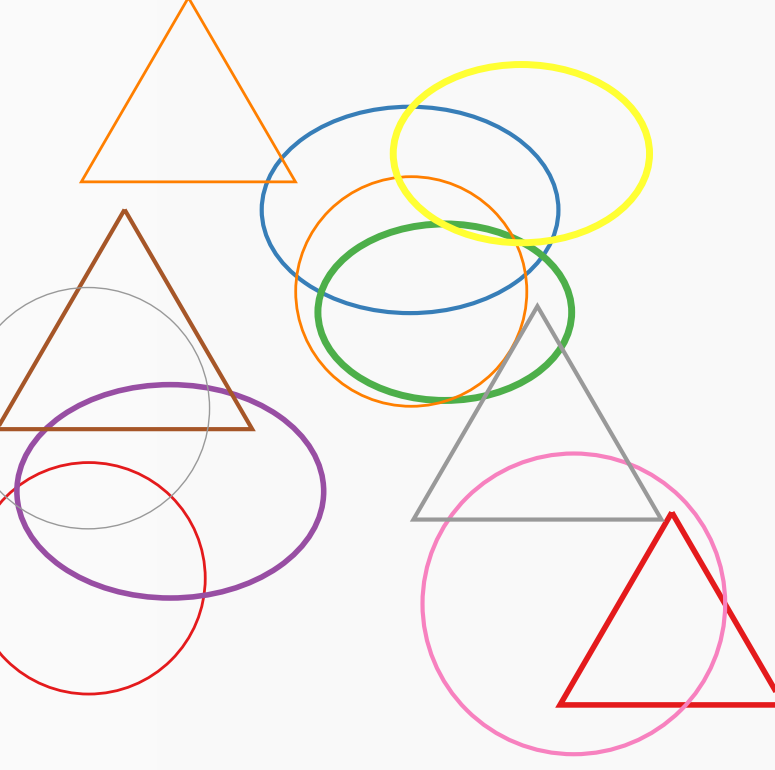[{"shape": "circle", "thickness": 1, "radius": 0.75, "center": [0.114, 0.249]}, {"shape": "triangle", "thickness": 2, "radius": 0.83, "center": [0.867, 0.168]}, {"shape": "oval", "thickness": 1.5, "radius": 0.96, "center": [0.529, 0.727]}, {"shape": "oval", "thickness": 2.5, "radius": 0.82, "center": [0.574, 0.595]}, {"shape": "oval", "thickness": 2, "radius": 0.99, "center": [0.22, 0.362]}, {"shape": "circle", "thickness": 1, "radius": 0.75, "center": [0.531, 0.621]}, {"shape": "triangle", "thickness": 1, "radius": 0.8, "center": [0.243, 0.844]}, {"shape": "oval", "thickness": 2.5, "radius": 0.83, "center": [0.673, 0.8]}, {"shape": "triangle", "thickness": 1.5, "radius": 0.95, "center": [0.161, 0.538]}, {"shape": "circle", "thickness": 1.5, "radius": 0.98, "center": [0.74, 0.216]}, {"shape": "circle", "thickness": 0.5, "radius": 0.78, "center": [0.114, 0.47]}, {"shape": "triangle", "thickness": 1.5, "radius": 0.92, "center": [0.693, 0.418]}]